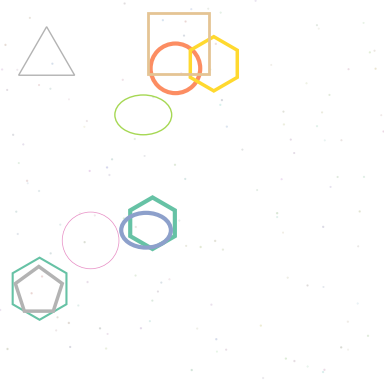[{"shape": "hexagon", "thickness": 3, "radius": 0.33, "center": [0.396, 0.42]}, {"shape": "hexagon", "thickness": 1.5, "radius": 0.4, "center": [0.103, 0.25]}, {"shape": "circle", "thickness": 3, "radius": 0.32, "center": [0.456, 0.822]}, {"shape": "oval", "thickness": 3, "radius": 0.32, "center": [0.379, 0.402]}, {"shape": "circle", "thickness": 0.5, "radius": 0.37, "center": [0.235, 0.376]}, {"shape": "oval", "thickness": 1, "radius": 0.37, "center": [0.372, 0.702]}, {"shape": "hexagon", "thickness": 2.5, "radius": 0.35, "center": [0.555, 0.834]}, {"shape": "square", "thickness": 2, "radius": 0.39, "center": [0.464, 0.888]}, {"shape": "triangle", "thickness": 1, "radius": 0.42, "center": [0.121, 0.847]}, {"shape": "pentagon", "thickness": 2.5, "radius": 0.32, "center": [0.101, 0.244]}]